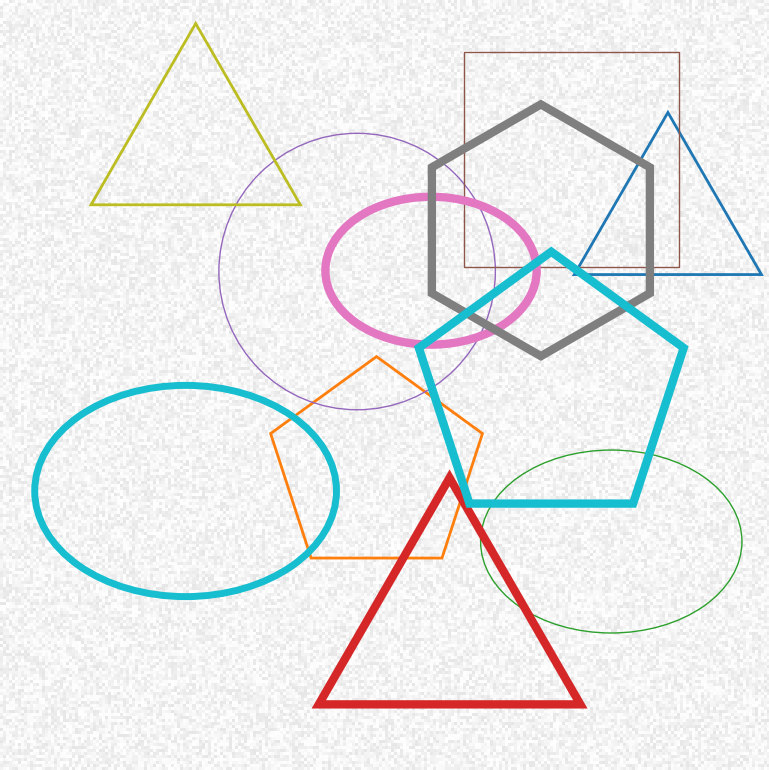[{"shape": "triangle", "thickness": 1, "radius": 0.7, "center": [0.867, 0.714]}, {"shape": "pentagon", "thickness": 1, "radius": 0.72, "center": [0.489, 0.392]}, {"shape": "oval", "thickness": 0.5, "radius": 0.85, "center": [0.794, 0.297]}, {"shape": "triangle", "thickness": 3, "radius": 0.98, "center": [0.584, 0.183]}, {"shape": "circle", "thickness": 0.5, "radius": 0.9, "center": [0.464, 0.647]}, {"shape": "square", "thickness": 0.5, "radius": 0.7, "center": [0.742, 0.792]}, {"shape": "oval", "thickness": 3, "radius": 0.69, "center": [0.56, 0.648]}, {"shape": "hexagon", "thickness": 3, "radius": 0.82, "center": [0.702, 0.701]}, {"shape": "triangle", "thickness": 1, "radius": 0.78, "center": [0.254, 0.813]}, {"shape": "pentagon", "thickness": 3, "radius": 0.9, "center": [0.716, 0.492]}, {"shape": "oval", "thickness": 2.5, "radius": 0.98, "center": [0.241, 0.362]}]